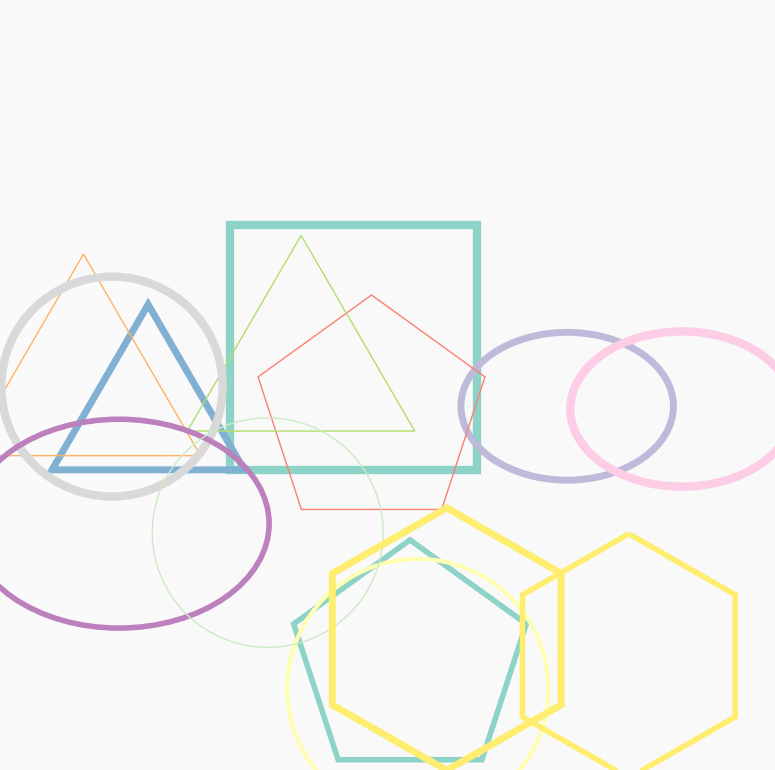[{"shape": "pentagon", "thickness": 2, "radius": 0.79, "center": [0.529, 0.141]}, {"shape": "square", "thickness": 3, "radius": 0.8, "center": [0.456, 0.549]}, {"shape": "circle", "thickness": 1.5, "radius": 0.84, "center": [0.539, 0.106]}, {"shape": "oval", "thickness": 2.5, "radius": 0.69, "center": [0.732, 0.472]}, {"shape": "pentagon", "thickness": 0.5, "radius": 0.77, "center": [0.479, 0.463]}, {"shape": "triangle", "thickness": 2.5, "radius": 0.72, "center": [0.191, 0.461]}, {"shape": "triangle", "thickness": 0.5, "radius": 0.87, "center": [0.108, 0.495]}, {"shape": "triangle", "thickness": 0.5, "radius": 0.85, "center": [0.389, 0.525]}, {"shape": "oval", "thickness": 3, "radius": 0.72, "center": [0.88, 0.469]}, {"shape": "circle", "thickness": 3, "radius": 0.71, "center": [0.144, 0.498]}, {"shape": "oval", "thickness": 2, "radius": 0.97, "center": [0.154, 0.32]}, {"shape": "circle", "thickness": 0.5, "radius": 0.75, "center": [0.345, 0.308]}, {"shape": "hexagon", "thickness": 2, "radius": 0.79, "center": [0.811, 0.148]}, {"shape": "hexagon", "thickness": 2.5, "radius": 0.85, "center": [0.576, 0.17]}]